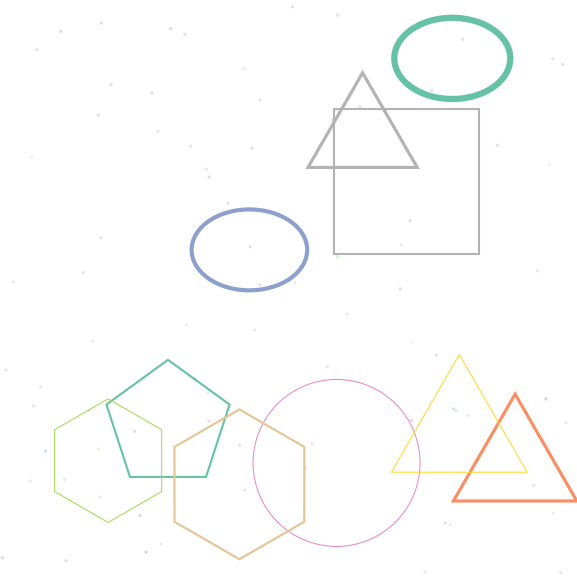[{"shape": "pentagon", "thickness": 1, "radius": 0.56, "center": [0.291, 0.264]}, {"shape": "oval", "thickness": 3, "radius": 0.5, "center": [0.783, 0.898]}, {"shape": "triangle", "thickness": 1.5, "radius": 0.62, "center": [0.892, 0.193]}, {"shape": "oval", "thickness": 2, "radius": 0.5, "center": [0.432, 0.566]}, {"shape": "circle", "thickness": 0.5, "radius": 0.72, "center": [0.583, 0.198]}, {"shape": "hexagon", "thickness": 0.5, "radius": 0.54, "center": [0.187, 0.201]}, {"shape": "triangle", "thickness": 0.5, "radius": 0.68, "center": [0.795, 0.249]}, {"shape": "hexagon", "thickness": 1, "radius": 0.65, "center": [0.415, 0.16]}, {"shape": "triangle", "thickness": 1.5, "radius": 0.55, "center": [0.628, 0.764]}, {"shape": "square", "thickness": 1, "radius": 0.63, "center": [0.704, 0.685]}]